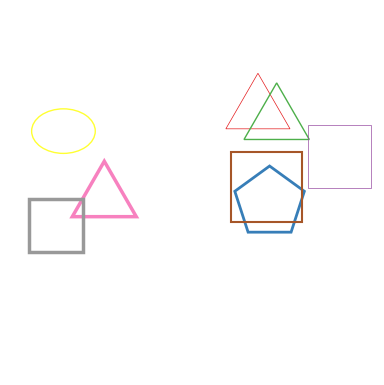[{"shape": "triangle", "thickness": 0.5, "radius": 0.48, "center": [0.67, 0.714]}, {"shape": "pentagon", "thickness": 2, "radius": 0.47, "center": [0.7, 0.474]}, {"shape": "triangle", "thickness": 1, "radius": 0.49, "center": [0.719, 0.687]}, {"shape": "square", "thickness": 0.5, "radius": 0.41, "center": [0.882, 0.593]}, {"shape": "oval", "thickness": 1, "radius": 0.41, "center": [0.165, 0.659]}, {"shape": "square", "thickness": 1.5, "radius": 0.46, "center": [0.692, 0.514]}, {"shape": "triangle", "thickness": 2.5, "radius": 0.48, "center": [0.271, 0.485]}, {"shape": "square", "thickness": 2.5, "radius": 0.34, "center": [0.145, 0.415]}]